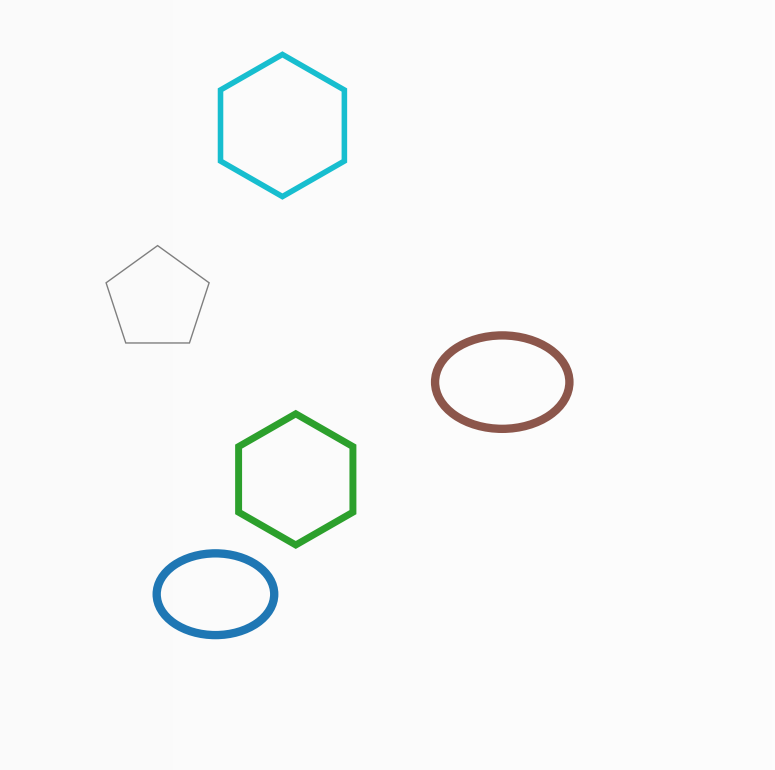[{"shape": "oval", "thickness": 3, "radius": 0.38, "center": [0.278, 0.228]}, {"shape": "hexagon", "thickness": 2.5, "radius": 0.43, "center": [0.382, 0.377]}, {"shape": "oval", "thickness": 3, "radius": 0.43, "center": [0.648, 0.504]}, {"shape": "pentagon", "thickness": 0.5, "radius": 0.35, "center": [0.203, 0.611]}, {"shape": "hexagon", "thickness": 2, "radius": 0.46, "center": [0.364, 0.837]}]